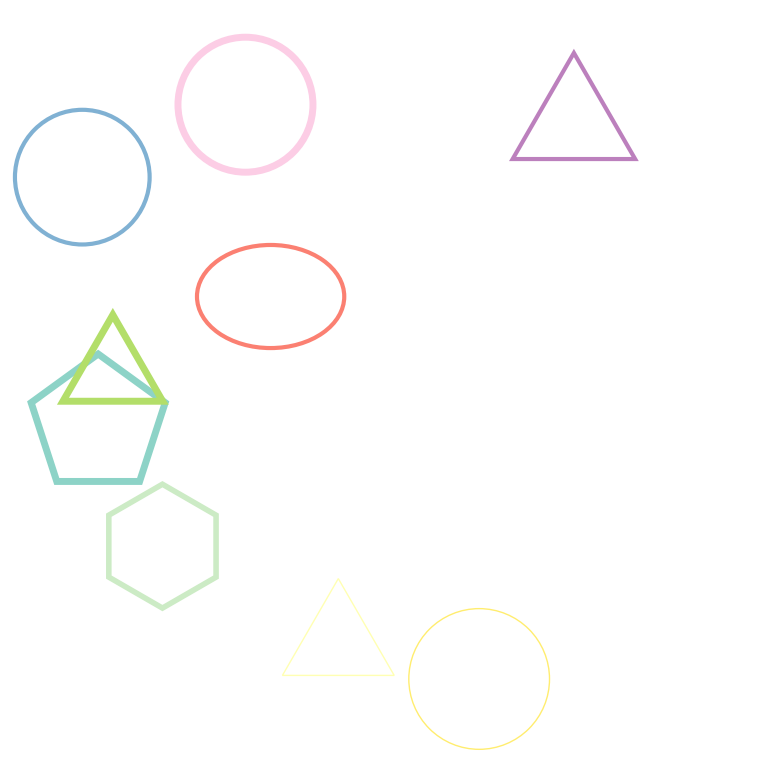[{"shape": "pentagon", "thickness": 2.5, "radius": 0.46, "center": [0.128, 0.449]}, {"shape": "triangle", "thickness": 0.5, "radius": 0.42, "center": [0.439, 0.165]}, {"shape": "oval", "thickness": 1.5, "radius": 0.48, "center": [0.351, 0.615]}, {"shape": "circle", "thickness": 1.5, "radius": 0.44, "center": [0.107, 0.77]}, {"shape": "triangle", "thickness": 2.5, "radius": 0.37, "center": [0.147, 0.516]}, {"shape": "circle", "thickness": 2.5, "radius": 0.44, "center": [0.319, 0.864]}, {"shape": "triangle", "thickness": 1.5, "radius": 0.46, "center": [0.745, 0.839]}, {"shape": "hexagon", "thickness": 2, "radius": 0.4, "center": [0.211, 0.291]}, {"shape": "circle", "thickness": 0.5, "radius": 0.46, "center": [0.622, 0.118]}]